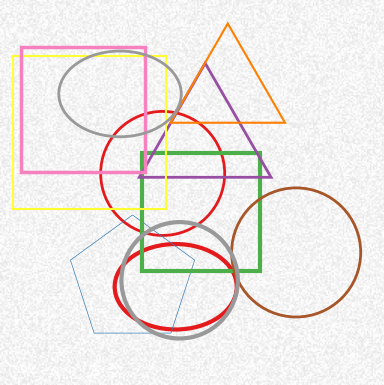[{"shape": "circle", "thickness": 2, "radius": 0.81, "center": [0.423, 0.55]}, {"shape": "oval", "thickness": 3, "radius": 0.79, "center": [0.456, 0.255]}, {"shape": "pentagon", "thickness": 0.5, "radius": 0.85, "center": [0.344, 0.272]}, {"shape": "square", "thickness": 3, "radius": 0.77, "center": [0.523, 0.449]}, {"shape": "triangle", "thickness": 2, "radius": 0.99, "center": [0.533, 0.638]}, {"shape": "triangle", "thickness": 1.5, "radius": 0.86, "center": [0.592, 0.767]}, {"shape": "square", "thickness": 1.5, "radius": 0.99, "center": [0.233, 0.655]}, {"shape": "circle", "thickness": 2, "radius": 0.84, "center": [0.769, 0.344]}, {"shape": "square", "thickness": 2.5, "radius": 0.81, "center": [0.216, 0.716]}, {"shape": "oval", "thickness": 2, "radius": 0.8, "center": [0.312, 0.756]}, {"shape": "circle", "thickness": 3, "radius": 0.76, "center": [0.467, 0.272]}]